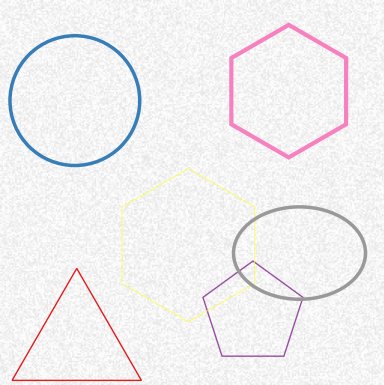[{"shape": "triangle", "thickness": 1, "radius": 0.97, "center": [0.199, 0.109]}, {"shape": "circle", "thickness": 2.5, "radius": 0.84, "center": [0.194, 0.739]}, {"shape": "pentagon", "thickness": 1, "radius": 0.68, "center": [0.657, 0.185]}, {"shape": "hexagon", "thickness": 0.5, "radius": 0.99, "center": [0.489, 0.363]}, {"shape": "hexagon", "thickness": 3, "radius": 0.86, "center": [0.75, 0.763]}, {"shape": "oval", "thickness": 2.5, "radius": 0.86, "center": [0.778, 0.343]}]